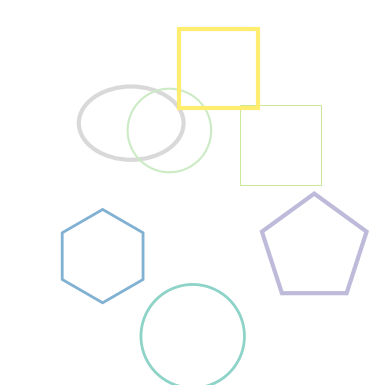[{"shape": "circle", "thickness": 2, "radius": 0.67, "center": [0.5, 0.127]}, {"shape": "pentagon", "thickness": 3, "radius": 0.71, "center": [0.816, 0.354]}, {"shape": "hexagon", "thickness": 2, "radius": 0.61, "center": [0.267, 0.335]}, {"shape": "square", "thickness": 0.5, "radius": 0.52, "center": [0.728, 0.624]}, {"shape": "oval", "thickness": 3, "radius": 0.68, "center": [0.341, 0.68]}, {"shape": "circle", "thickness": 1.5, "radius": 0.54, "center": [0.44, 0.661]}, {"shape": "square", "thickness": 3, "radius": 0.51, "center": [0.567, 0.822]}]